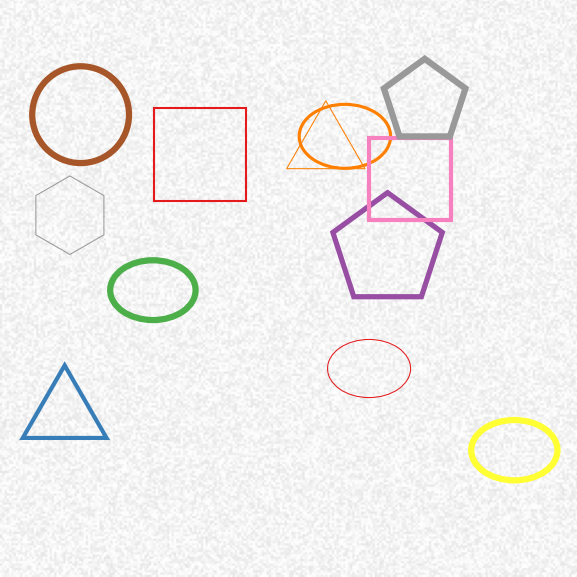[{"shape": "square", "thickness": 1, "radius": 0.4, "center": [0.346, 0.731]}, {"shape": "oval", "thickness": 0.5, "radius": 0.36, "center": [0.639, 0.361]}, {"shape": "triangle", "thickness": 2, "radius": 0.42, "center": [0.112, 0.283]}, {"shape": "oval", "thickness": 3, "radius": 0.37, "center": [0.265, 0.497]}, {"shape": "pentagon", "thickness": 2.5, "radius": 0.5, "center": [0.671, 0.566]}, {"shape": "oval", "thickness": 1.5, "radius": 0.4, "center": [0.597, 0.763]}, {"shape": "triangle", "thickness": 0.5, "radius": 0.39, "center": [0.564, 0.746]}, {"shape": "oval", "thickness": 3, "radius": 0.37, "center": [0.891, 0.22]}, {"shape": "circle", "thickness": 3, "radius": 0.42, "center": [0.14, 0.801]}, {"shape": "square", "thickness": 2, "radius": 0.36, "center": [0.71, 0.689]}, {"shape": "pentagon", "thickness": 3, "radius": 0.37, "center": [0.735, 0.823]}, {"shape": "hexagon", "thickness": 0.5, "radius": 0.34, "center": [0.121, 0.626]}]